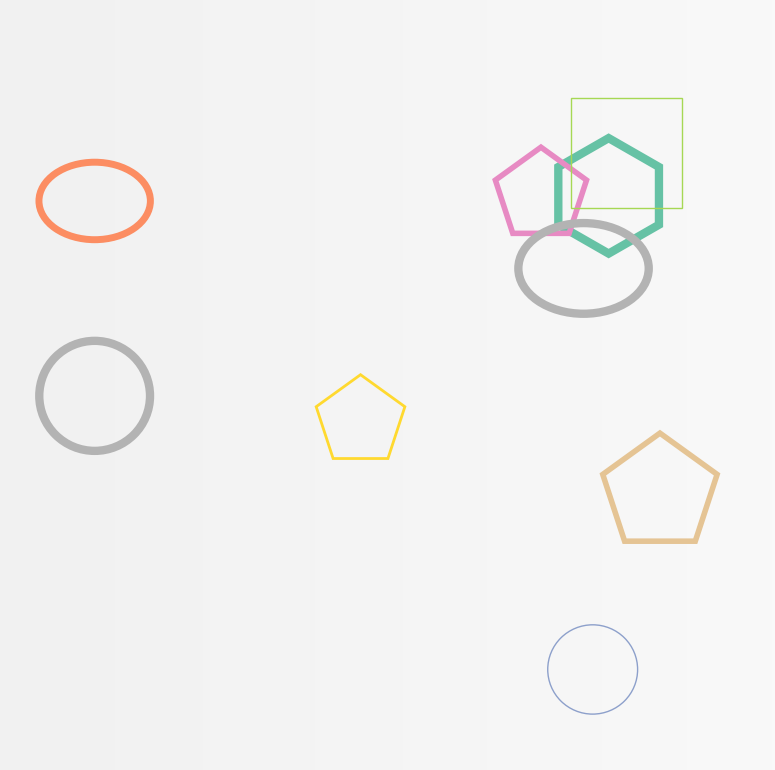[{"shape": "hexagon", "thickness": 3, "radius": 0.37, "center": [0.785, 0.746]}, {"shape": "oval", "thickness": 2.5, "radius": 0.36, "center": [0.122, 0.739]}, {"shape": "circle", "thickness": 0.5, "radius": 0.29, "center": [0.765, 0.131]}, {"shape": "pentagon", "thickness": 2, "radius": 0.31, "center": [0.698, 0.747]}, {"shape": "square", "thickness": 0.5, "radius": 0.36, "center": [0.809, 0.801]}, {"shape": "pentagon", "thickness": 1, "radius": 0.3, "center": [0.465, 0.453]}, {"shape": "pentagon", "thickness": 2, "radius": 0.39, "center": [0.852, 0.36]}, {"shape": "circle", "thickness": 3, "radius": 0.36, "center": [0.122, 0.486]}, {"shape": "oval", "thickness": 3, "radius": 0.42, "center": [0.753, 0.651]}]